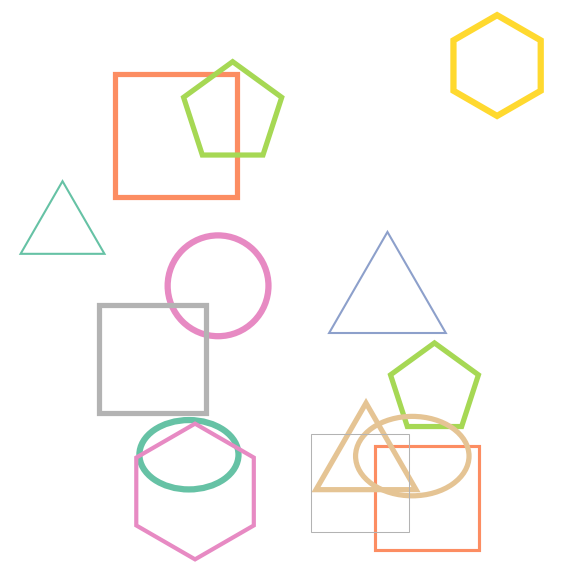[{"shape": "oval", "thickness": 3, "radius": 0.43, "center": [0.327, 0.212]}, {"shape": "triangle", "thickness": 1, "radius": 0.42, "center": [0.108, 0.602]}, {"shape": "square", "thickness": 2.5, "radius": 0.53, "center": [0.305, 0.764]}, {"shape": "square", "thickness": 1.5, "radius": 0.45, "center": [0.739, 0.137]}, {"shape": "triangle", "thickness": 1, "radius": 0.58, "center": [0.671, 0.481]}, {"shape": "circle", "thickness": 3, "radius": 0.44, "center": [0.378, 0.504]}, {"shape": "hexagon", "thickness": 2, "radius": 0.59, "center": [0.338, 0.148]}, {"shape": "pentagon", "thickness": 2.5, "radius": 0.45, "center": [0.403, 0.803]}, {"shape": "pentagon", "thickness": 2.5, "radius": 0.4, "center": [0.752, 0.325]}, {"shape": "hexagon", "thickness": 3, "radius": 0.44, "center": [0.861, 0.886]}, {"shape": "triangle", "thickness": 2.5, "radius": 0.5, "center": [0.634, 0.201]}, {"shape": "oval", "thickness": 2.5, "radius": 0.49, "center": [0.714, 0.209]}, {"shape": "square", "thickness": 0.5, "radius": 0.43, "center": [0.623, 0.163]}, {"shape": "square", "thickness": 2.5, "radius": 0.47, "center": [0.264, 0.378]}]